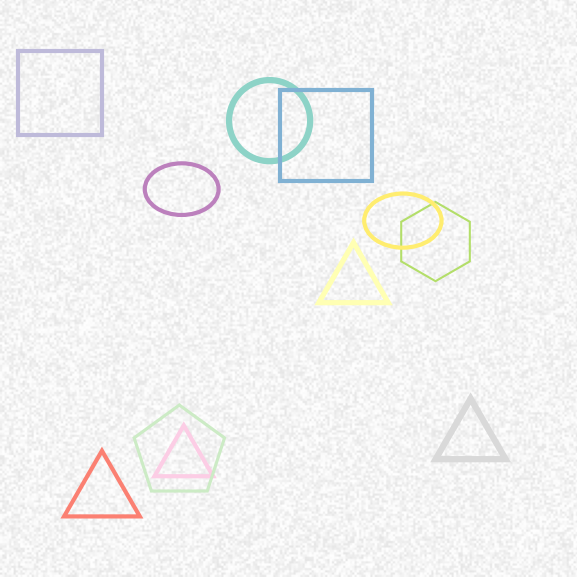[{"shape": "circle", "thickness": 3, "radius": 0.35, "center": [0.467, 0.79]}, {"shape": "triangle", "thickness": 2.5, "radius": 0.35, "center": [0.612, 0.51]}, {"shape": "square", "thickness": 2, "radius": 0.36, "center": [0.104, 0.838]}, {"shape": "triangle", "thickness": 2, "radius": 0.38, "center": [0.177, 0.143]}, {"shape": "square", "thickness": 2, "radius": 0.4, "center": [0.565, 0.765]}, {"shape": "hexagon", "thickness": 1, "radius": 0.34, "center": [0.754, 0.581]}, {"shape": "triangle", "thickness": 2, "radius": 0.29, "center": [0.318, 0.204]}, {"shape": "triangle", "thickness": 3, "radius": 0.35, "center": [0.815, 0.239]}, {"shape": "oval", "thickness": 2, "radius": 0.32, "center": [0.315, 0.672]}, {"shape": "pentagon", "thickness": 1.5, "radius": 0.41, "center": [0.311, 0.215]}, {"shape": "oval", "thickness": 2, "radius": 0.33, "center": [0.698, 0.617]}]